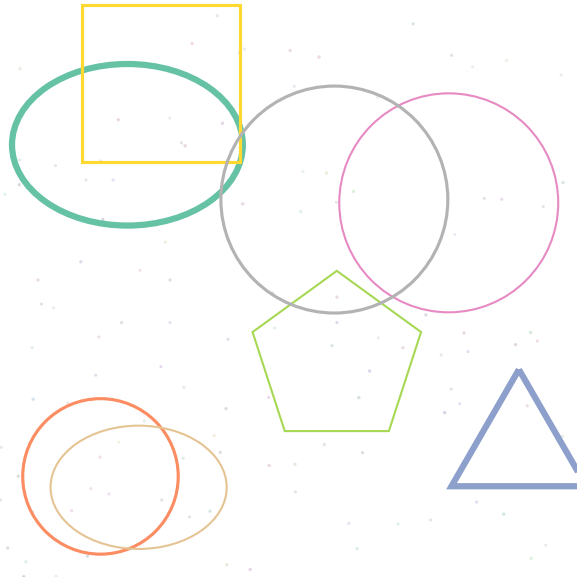[{"shape": "oval", "thickness": 3, "radius": 1.0, "center": [0.221, 0.748]}, {"shape": "circle", "thickness": 1.5, "radius": 0.67, "center": [0.174, 0.174]}, {"shape": "triangle", "thickness": 3, "radius": 0.67, "center": [0.899, 0.225]}, {"shape": "circle", "thickness": 1, "radius": 0.95, "center": [0.777, 0.648]}, {"shape": "pentagon", "thickness": 1, "radius": 0.77, "center": [0.583, 0.377]}, {"shape": "square", "thickness": 1.5, "radius": 0.68, "center": [0.278, 0.855]}, {"shape": "oval", "thickness": 1, "radius": 0.76, "center": [0.24, 0.155]}, {"shape": "circle", "thickness": 1.5, "radius": 0.98, "center": [0.579, 0.654]}]